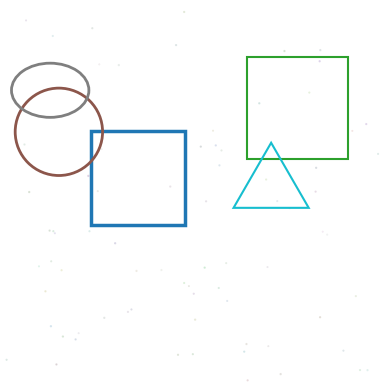[{"shape": "square", "thickness": 2.5, "radius": 0.61, "center": [0.359, 0.537]}, {"shape": "square", "thickness": 1.5, "radius": 0.66, "center": [0.772, 0.72]}, {"shape": "circle", "thickness": 2, "radius": 0.57, "center": [0.153, 0.658]}, {"shape": "oval", "thickness": 2, "radius": 0.5, "center": [0.13, 0.766]}, {"shape": "triangle", "thickness": 1.5, "radius": 0.56, "center": [0.704, 0.516]}]